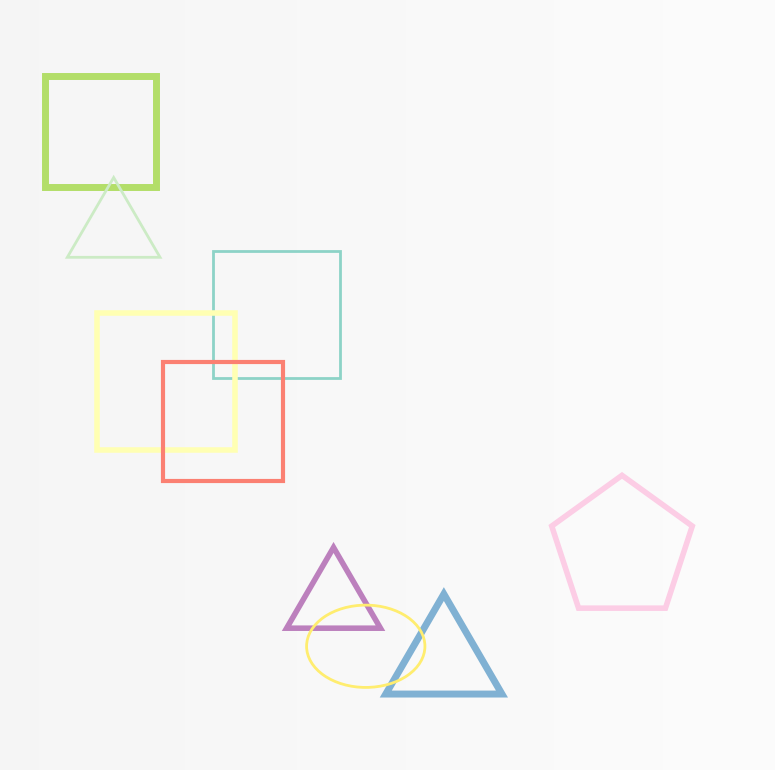[{"shape": "square", "thickness": 1, "radius": 0.41, "center": [0.356, 0.592]}, {"shape": "square", "thickness": 2, "radius": 0.45, "center": [0.214, 0.505]}, {"shape": "square", "thickness": 1.5, "radius": 0.39, "center": [0.288, 0.452]}, {"shape": "triangle", "thickness": 2.5, "radius": 0.43, "center": [0.573, 0.142]}, {"shape": "square", "thickness": 2.5, "radius": 0.36, "center": [0.13, 0.829]}, {"shape": "pentagon", "thickness": 2, "radius": 0.48, "center": [0.803, 0.287]}, {"shape": "triangle", "thickness": 2, "radius": 0.35, "center": [0.43, 0.219]}, {"shape": "triangle", "thickness": 1, "radius": 0.35, "center": [0.147, 0.7]}, {"shape": "oval", "thickness": 1, "radius": 0.38, "center": [0.472, 0.161]}]